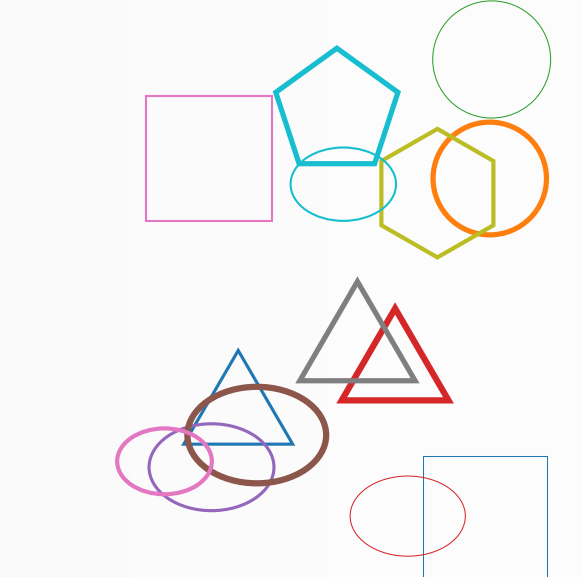[{"shape": "triangle", "thickness": 1.5, "radius": 0.54, "center": [0.41, 0.284]}, {"shape": "square", "thickness": 0.5, "radius": 0.53, "center": [0.834, 0.102]}, {"shape": "circle", "thickness": 2.5, "radius": 0.49, "center": [0.843, 0.69]}, {"shape": "circle", "thickness": 0.5, "radius": 0.51, "center": [0.846, 0.896]}, {"shape": "triangle", "thickness": 3, "radius": 0.53, "center": [0.68, 0.359]}, {"shape": "oval", "thickness": 0.5, "radius": 0.5, "center": [0.701, 0.105]}, {"shape": "oval", "thickness": 1.5, "radius": 0.54, "center": [0.364, 0.19]}, {"shape": "oval", "thickness": 3, "radius": 0.6, "center": [0.442, 0.246]}, {"shape": "square", "thickness": 1, "radius": 0.54, "center": [0.359, 0.724]}, {"shape": "oval", "thickness": 2, "radius": 0.41, "center": [0.283, 0.2]}, {"shape": "triangle", "thickness": 2.5, "radius": 0.57, "center": [0.615, 0.397]}, {"shape": "hexagon", "thickness": 2, "radius": 0.56, "center": [0.753, 0.665]}, {"shape": "oval", "thickness": 1, "radius": 0.45, "center": [0.591, 0.68]}, {"shape": "pentagon", "thickness": 2.5, "radius": 0.55, "center": [0.58, 0.805]}]